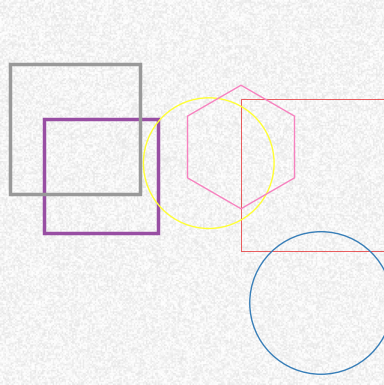[{"shape": "square", "thickness": 0.5, "radius": 0.99, "center": [0.824, 0.545]}, {"shape": "circle", "thickness": 1, "radius": 0.93, "center": [0.834, 0.213]}, {"shape": "square", "thickness": 2.5, "radius": 0.74, "center": [0.263, 0.542]}, {"shape": "circle", "thickness": 1, "radius": 0.85, "center": [0.542, 0.576]}, {"shape": "hexagon", "thickness": 1, "radius": 0.8, "center": [0.626, 0.618]}, {"shape": "square", "thickness": 2.5, "radius": 0.84, "center": [0.195, 0.665]}]